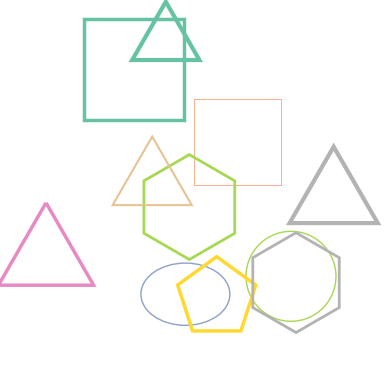[{"shape": "square", "thickness": 2.5, "radius": 0.65, "center": [0.348, 0.819]}, {"shape": "triangle", "thickness": 3, "radius": 0.5, "center": [0.431, 0.895]}, {"shape": "square", "thickness": 0.5, "radius": 0.56, "center": [0.617, 0.631]}, {"shape": "oval", "thickness": 1, "radius": 0.58, "center": [0.482, 0.236]}, {"shape": "triangle", "thickness": 2.5, "radius": 0.71, "center": [0.12, 0.331]}, {"shape": "hexagon", "thickness": 2, "radius": 0.68, "center": [0.492, 0.462]}, {"shape": "circle", "thickness": 1, "radius": 0.58, "center": [0.756, 0.282]}, {"shape": "pentagon", "thickness": 2.5, "radius": 0.53, "center": [0.563, 0.227]}, {"shape": "triangle", "thickness": 1.5, "radius": 0.59, "center": [0.395, 0.527]}, {"shape": "hexagon", "thickness": 2, "radius": 0.65, "center": [0.769, 0.266]}, {"shape": "triangle", "thickness": 3, "radius": 0.66, "center": [0.867, 0.487]}]